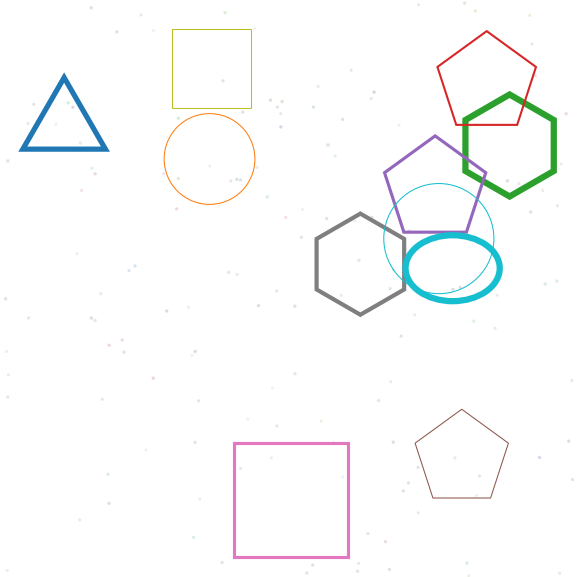[{"shape": "triangle", "thickness": 2.5, "radius": 0.41, "center": [0.111, 0.782]}, {"shape": "circle", "thickness": 0.5, "radius": 0.39, "center": [0.363, 0.724]}, {"shape": "hexagon", "thickness": 3, "radius": 0.44, "center": [0.882, 0.747]}, {"shape": "pentagon", "thickness": 1, "radius": 0.45, "center": [0.843, 0.855]}, {"shape": "pentagon", "thickness": 1.5, "radius": 0.46, "center": [0.754, 0.672]}, {"shape": "pentagon", "thickness": 0.5, "radius": 0.42, "center": [0.8, 0.206]}, {"shape": "square", "thickness": 1.5, "radius": 0.49, "center": [0.504, 0.134]}, {"shape": "hexagon", "thickness": 2, "radius": 0.44, "center": [0.624, 0.542]}, {"shape": "square", "thickness": 0.5, "radius": 0.34, "center": [0.366, 0.88]}, {"shape": "oval", "thickness": 3, "radius": 0.41, "center": [0.784, 0.535]}, {"shape": "circle", "thickness": 0.5, "radius": 0.48, "center": [0.76, 0.586]}]